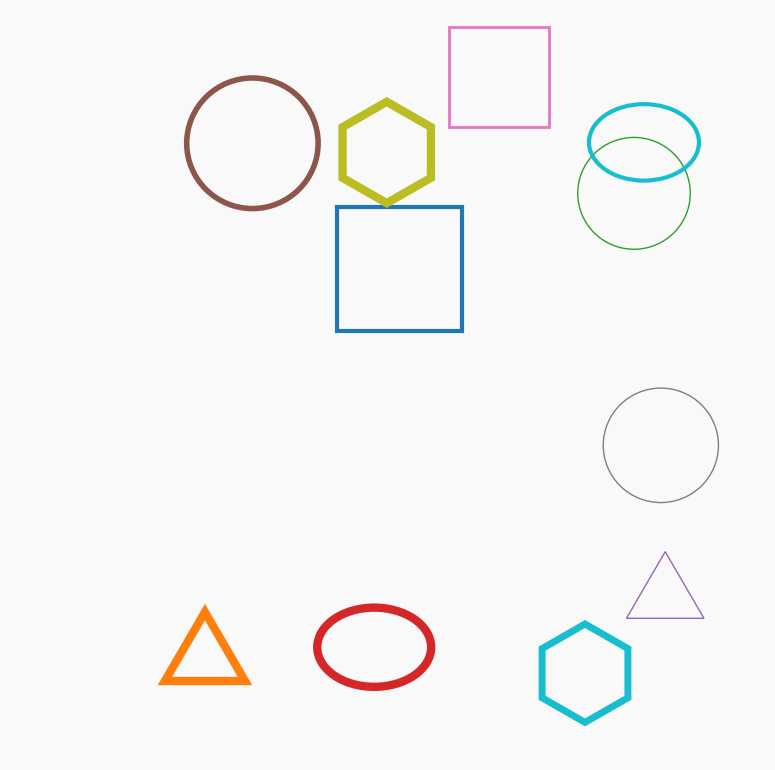[{"shape": "square", "thickness": 1.5, "radius": 0.4, "center": [0.515, 0.651]}, {"shape": "triangle", "thickness": 3, "radius": 0.3, "center": [0.264, 0.145]}, {"shape": "circle", "thickness": 0.5, "radius": 0.36, "center": [0.818, 0.749]}, {"shape": "oval", "thickness": 3, "radius": 0.37, "center": [0.483, 0.159]}, {"shape": "triangle", "thickness": 0.5, "radius": 0.29, "center": [0.858, 0.226]}, {"shape": "circle", "thickness": 2, "radius": 0.42, "center": [0.326, 0.814]}, {"shape": "square", "thickness": 1, "radius": 0.33, "center": [0.644, 0.9]}, {"shape": "circle", "thickness": 0.5, "radius": 0.37, "center": [0.853, 0.422]}, {"shape": "hexagon", "thickness": 3, "radius": 0.33, "center": [0.499, 0.802]}, {"shape": "oval", "thickness": 1.5, "radius": 0.35, "center": [0.831, 0.815]}, {"shape": "hexagon", "thickness": 2.5, "radius": 0.32, "center": [0.755, 0.126]}]